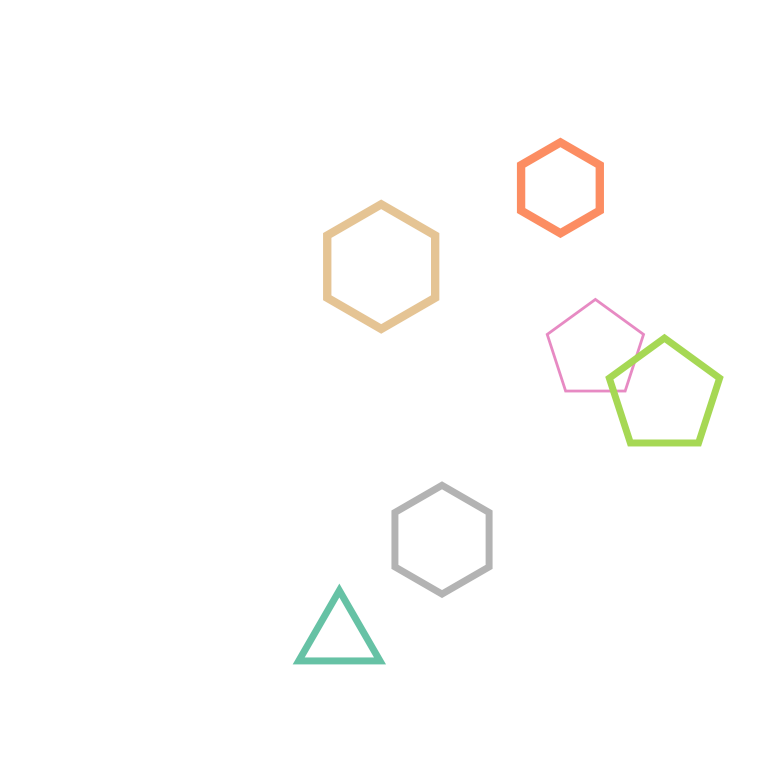[{"shape": "triangle", "thickness": 2.5, "radius": 0.3, "center": [0.441, 0.172]}, {"shape": "hexagon", "thickness": 3, "radius": 0.3, "center": [0.728, 0.756]}, {"shape": "pentagon", "thickness": 1, "radius": 0.33, "center": [0.773, 0.545]}, {"shape": "pentagon", "thickness": 2.5, "radius": 0.38, "center": [0.863, 0.486]}, {"shape": "hexagon", "thickness": 3, "radius": 0.4, "center": [0.495, 0.654]}, {"shape": "hexagon", "thickness": 2.5, "radius": 0.35, "center": [0.574, 0.299]}]